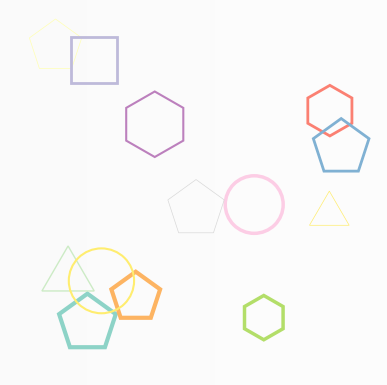[{"shape": "pentagon", "thickness": 3, "radius": 0.38, "center": [0.226, 0.16]}, {"shape": "pentagon", "thickness": 0.5, "radius": 0.35, "center": [0.143, 0.88]}, {"shape": "square", "thickness": 2, "radius": 0.3, "center": [0.242, 0.844]}, {"shape": "hexagon", "thickness": 2, "radius": 0.33, "center": [0.851, 0.713]}, {"shape": "pentagon", "thickness": 2, "radius": 0.38, "center": [0.88, 0.617]}, {"shape": "pentagon", "thickness": 3, "radius": 0.33, "center": [0.35, 0.228]}, {"shape": "hexagon", "thickness": 2.5, "radius": 0.29, "center": [0.681, 0.175]}, {"shape": "circle", "thickness": 2.5, "radius": 0.37, "center": [0.656, 0.469]}, {"shape": "pentagon", "thickness": 0.5, "radius": 0.38, "center": [0.506, 0.457]}, {"shape": "hexagon", "thickness": 1.5, "radius": 0.43, "center": [0.399, 0.677]}, {"shape": "triangle", "thickness": 1, "radius": 0.39, "center": [0.176, 0.283]}, {"shape": "circle", "thickness": 1.5, "radius": 0.42, "center": [0.262, 0.271]}, {"shape": "triangle", "thickness": 0.5, "radius": 0.3, "center": [0.85, 0.444]}]